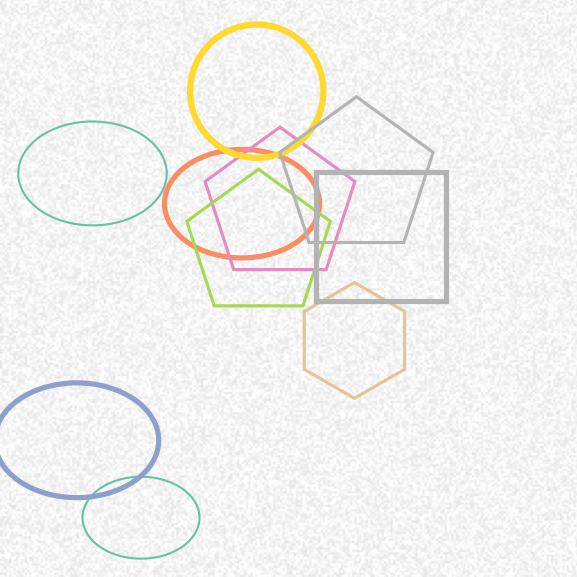[{"shape": "oval", "thickness": 1, "radius": 0.64, "center": [0.16, 0.699]}, {"shape": "oval", "thickness": 1, "radius": 0.51, "center": [0.244, 0.103]}, {"shape": "oval", "thickness": 2.5, "radius": 0.67, "center": [0.419, 0.646]}, {"shape": "oval", "thickness": 2.5, "radius": 0.71, "center": [0.133, 0.237]}, {"shape": "pentagon", "thickness": 1.5, "radius": 0.68, "center": [0.485, 0.643]}, {"shape": "pentagon", "thickness": 1.5, "radius": 0.65, "center": [0.448, 0.575]}, {"shape": "circle", "thickness": 3, "radius": 0.58, "center": [0.445, 0.841]}, {"shape": "hexagon", "thickness": 1.5, "radius": 0.5, "center": [0.614, 0.41]}, {"shape": "square", "thickness": 2.5, "radius": 0.56, "center": [0.66, 0.59]}, {"shape": "pentagon", "thickness": 1.5, "radius": 0.7, "center": [0.617, 0.692]}]